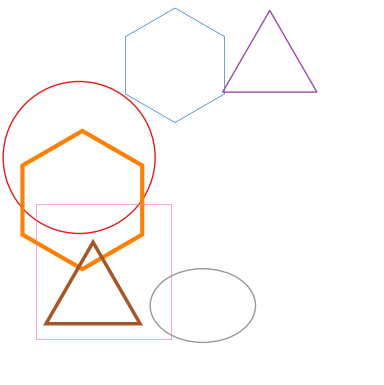[{"shape": "circle", "thickness": 1, "radius": 0.99, "center": [0.206, 0.591]}, {"shape": "hexagon", "thickness": 0.5, "radius": 0.74, "center": [0.455, 0.83]}, {"shape": "triangle", "thickness": 1, "radius": 0.71, "center": [0.701, 0.831]}, {"shape": "hexagon", "thickness": 3, "radius": 0.9, "center": [0.214, 0.48]}, {"shape": "triangle", "thickness": 2.5, "radius": 0.71, "center": [0.242, 0.23]}, {"shape": "square", "thickness": 0.5, "radius": 0.88, "center": [0.269, 0.295]}, {"shape": "oval", "thickness": 1, "radius": 0.68, "center": [0.527, 0.206]}]